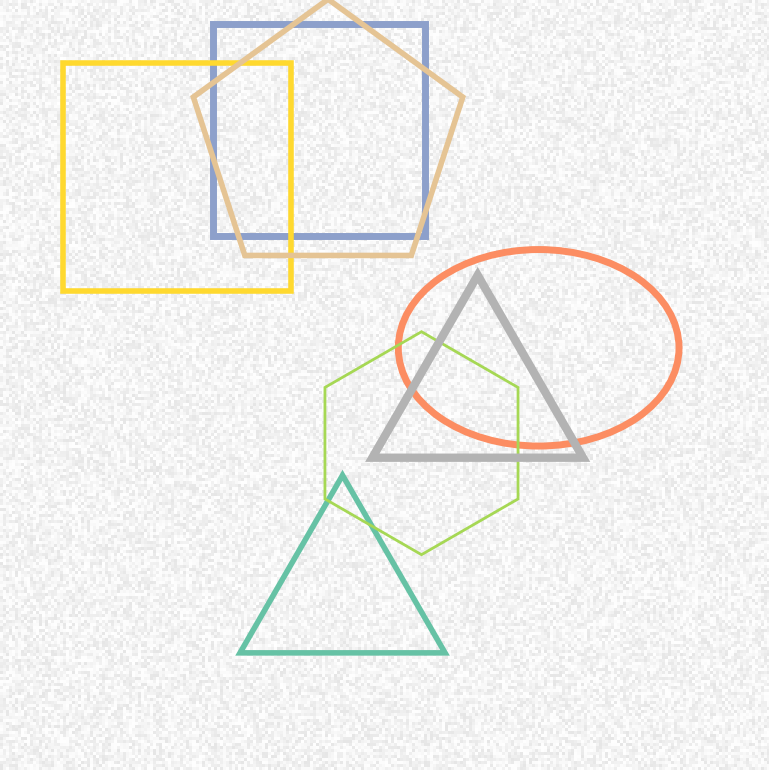[{"shape": "triangle", "thickness": 2, "radius": 0.77, "center": [0.445, 0.229]}, {"shape": "oval", "thickness": 2.5, "radius": 0.91, "center": [0.7, 0.548]}, {"shape": "square", "thickness": 2.5, "radius": 0.69, "center": [0.414, 0.831]}, {"shape": "hexagon", "thickness": 1, "radius": 0.72, "center": [0.547, 0.424]}, {"shape": "square", "thickness": 2, "radius": 0.74, "center": [0.23, 0.77]}, {"shape": "pentagon", "thickness": 2, "radius": 0.92, "center": [0.426, 0.817]}, {"shape": "triangle", "thickness": 3, "radius": 0.79, "center": [0.62, 0.485]}]